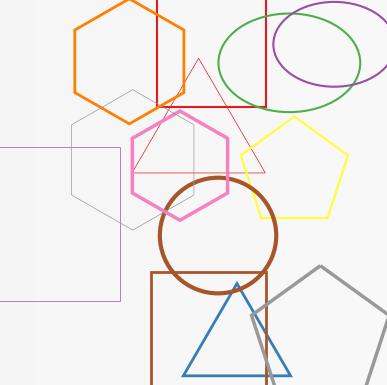[{"shape": "triangle", "thickness": 0.5, "radius": 0.99, "center": [0.513, 0.65]}, {"shape": "square", "thickness": 1.5, "radius": 0.7, "center": [0.547, 0.863]}, {"shape": "triangle", "thickness": 2, "radius": 0.8, "center": [0.612, 0.104]}, {"shape": "oval", "thickness": 1.5, "radius": 0.91, "center": [0.747, 0.837]}, {"shape": "square", "thickness": 0.5, "radius": 1.0, "center": [0.11, 0.418]}, {"shape": "oval", "thickness": 1.5, "radius": 0.79, "center": [0.863, 0.885]}, {"shape": "hexagon", "thickness": 2, "radius": 0.81, "center": [0.334, 0.841]}, {"shape": "pentagon", "thickness": 1.5, "radius": 0.73, "center": [0.76, 0.551]}, {"shape": "square", "thickness": 2, "radius": 0.75, "center": [0.538, 0.143]}, {"shape": "circle", "thickness": 3, "radius": 0.75, "center": [0.563, 0.388]}, {"shape": "hexagon", "thickness": 2.5, "radius": 0.71, "center": [0.464, 0.57]}, {"shape": "pentagon", "thickness": 2.5, "radius": 0.93, "center": [0.827, 0.123]}, {"shape": "hexagon", "thickness": 0.5, "radius": 0.91, "center": [0.343, 0.585]}]